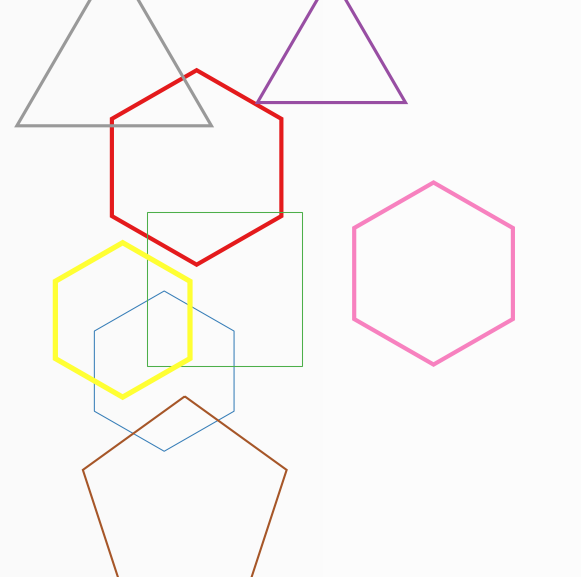[{"shape": "hexagon", "thickness": 2, "radius": 0.84, "center": [0.338, 0.709]}, {"shape": "hexagon", "thickness": 0.5, "radius": 0.69, "center": [0.283, 0.356]}, {"shape": "square", "thickness": 0.5, "radius": 0.67, "center": [0.386, 0.498]}, {"shape": "triangle", "thickness": 1.5, "radius": 0.74, "center": [0.57, 0.895]}, {"shape": "hexagon", "thickness": 2.5, "radius": 0.67, "center": [0.211, 0.445]}, {"shape": "pentagon", "thickness": 1, "radius": 0.92, "center": [0.318, 0.128]}, {"shape": "hexagon", "thickness": 2, "radius": 0.79, "center": [0.746, 0.525]}, {"shape": "triangle", "thickness": 1.5, "radius": 0.97, "center": [0.196, 0.878]}]